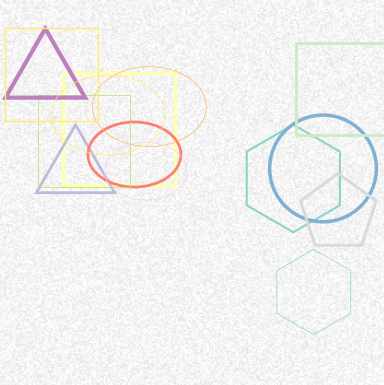[{"shape": "hexagon", "thickness": 1.5, "radius": 0.7, "center": [0.762, 0.537]}, {"shape": "hexagon", "thickness": 0.5, "radius": 0.55, "center": [0.815, 0.242]}, {"shape": "square", "thickness": 2.5, "radius": 0.73, "center": [0.309, 0.666]}, {"shape": "triangle", "thickness": 2, "radius": 0.59, "center": [0.196, 0.558]}, {"shape": "oval", "thickness": 2, "radius": 0.6, "center": [0.349, 0.599]}, {"shape": "circle", "thickness": 2.5, "radius": 0.69, "center": [0.839, 0.562]}, {"shape": "oval", "thickness": 0.5, "radius": 0.74, "center": [0.388, 0.723]}, {"shape": "square", "thickness": 0.5, "radius": 0.6, "center": [0.219, 0.633]}, {"shape": "oval", "thickness": 0.5, "radius": 0.54, "center": [0.379, 0.556]}, {"shape": "pentagon", "thickness": 2, "radius": 0.52, "center": [0.879, 0.446]}, {"shape": "triangle", "thickness": 3, "radius": 0.6, "center": [0.118, 0.806]}, {"shape": "square", "thickness": 2, "radius": 0.59, "center": [0.888, 0.769]}, {"shape": "square", "thickness": 1, "radius": 0.61, "center": [0.134, 0.807]}, {"shape": "oval", "thickness": 0.5, "radius": 0.74, "center": [0.281, 0.701]}]